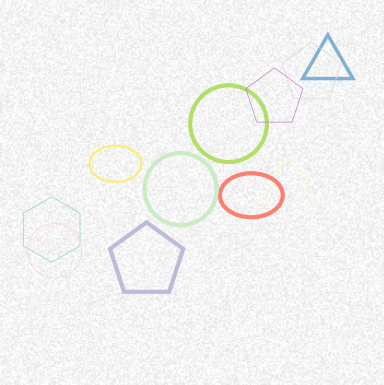[{"shape": "hexagon", "thickness": 0.5, "radius": 0.43, "center": [0.134, 0.404]}, {"shape": "triangle", "thickness": 0.5, "radius": 0.49, "center": [0.746, 0.5]}, {"shape": "pentagon", "thickness": 3, "radius": 0.5, "center": [0.381, 0.323]}, {"shape": "oval", "thickness": 3, "radius": 0.41, "center": [0.653, 0.493]}, {"shape": "triangle", "thickness": 2.5, "radius": 0.38, "center": [0.851, 0.834]}, {"shape": "circle", "thickness": 3, "radius": 0.5, "center": [0.594, 0.679]}, {"shape": "circle", "thickness": 0.5, "radius": 0.35, "center": [0.142, 0.349]}, {"shape": "pentagon", "thickness": 0.5, "radius": 0.4, "center": [0.809, 0.81]}, {"shape": "pentagon", "thickness": 0.5, "radius": 0.39, "center": [0.713, 0.746]}, {"shape": "circle", "thickness": 3, "radius": 0.47, "center": [0.469, 0.509]}, {"shape": "oval", "thickness": 1.5, "radius": 0.34, "center": [0.3, 0.575]}]